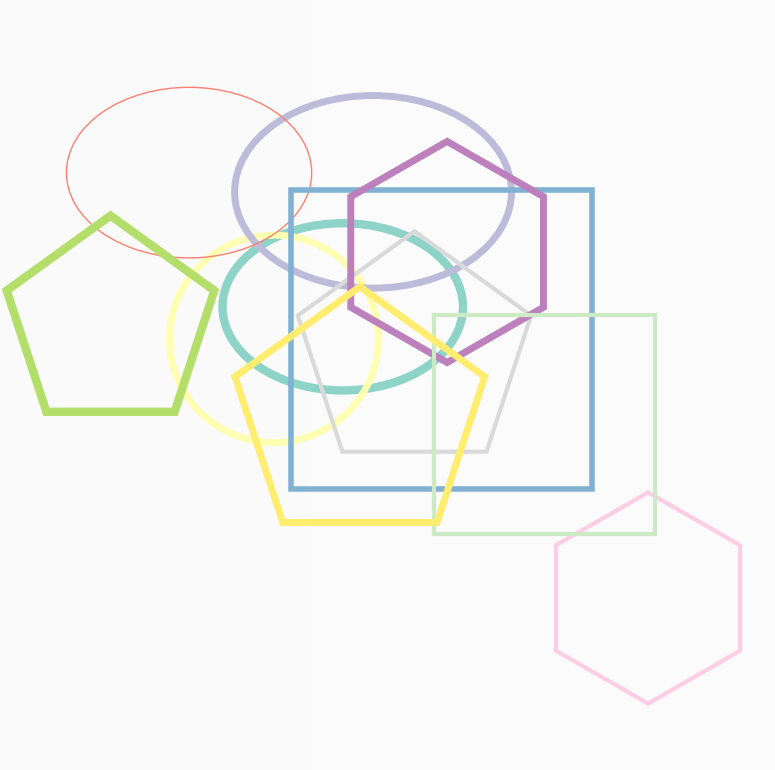[{"shape": "oval", "thickness": 3, "radius": 0.78, "center": [0.442, 0.602]}, {"shape": "circle", "thickness": 2.5, "radius": 0.67, "center": [0.353, 0.56]}, {"shape": "oval", "thickness": 2.5, "radius": 0.89, "center": [0.481, 0.751]}, {"shape": "oval", "thickness": 0.5, "radius": 0.79, "center": [0.244, 0.776]}, {"shape": "square", "thickness": 2, "radius": 0.97, "center": [0.569, 0.559]}, {"shape": "pentagon", "thickness": 3, "radius": 0.7, "center": [0.143, 0.579]}, {"shape": "hexagon", "thickness": 1.5, "radius": 0.69, "center": [0.836, 0.223]}, {"shape": "pentagon", "thickness": 1.5, "radius": 0.79, "center": [0.535, 0.541]}, {"shape": "hexagon", "thickness": 2.5, "radius": 0.72, "center": [0.577, 0.673]}, {"shape": "square", "thickness": 1.5, "radius": 0.71, "center": [0.702, 0.449]}, {"shape": "pentagon", "thickness": 2.5, "radius": 0.85, "center": [0.464, 0.458]}]